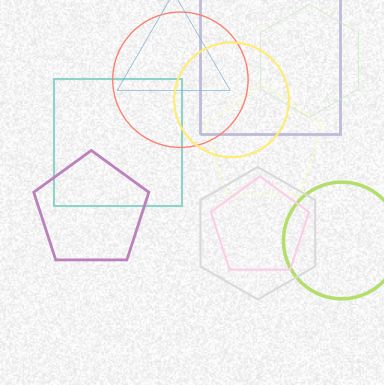[{"shape": "square", "thickness": 1.5, "radius": 0.83, "center": [0.306, 0.63]}, {"shape": "pentagon", "thickness": 0.5, "radius": 0.8, "center": [0.684, 0.624]}, {"shape": "square", "thickness": 2, "radius": 0.91, "center": [0.701, 0.833]}, {"shape": "circle", "thickness": 1, "radius": 0.88, "center": [0.469, 0.793]}, {"shape": "triangle", "thickness": 0.5, "radius": 0.85, "center": [0.451, 0.85]}, {"shape": "circle", "thickness": 2.5, "radius": 0.76, "center": [0.888, 0.375]}, {"shape": "pentagon", "thickness": 1.5, "radius": 0.67, "center": [0.675, 0.408]}, {"shape": "hexagon", "thickness": 1.5, "radius": 0.86, "center": [0.67, 0.394]}, {"shape": "pentagon", "thickness": 2, "radius": 0.79, "center": [0.237, 0.452]}, {"shape": "hexagon", "thickness": 0.5, "radius": 0.73, "center": [0.804, 0.842]}, {"shape": "circle", "thickness": 1.5, "radius": 0.74, "center": [0.601, 0.741]}]